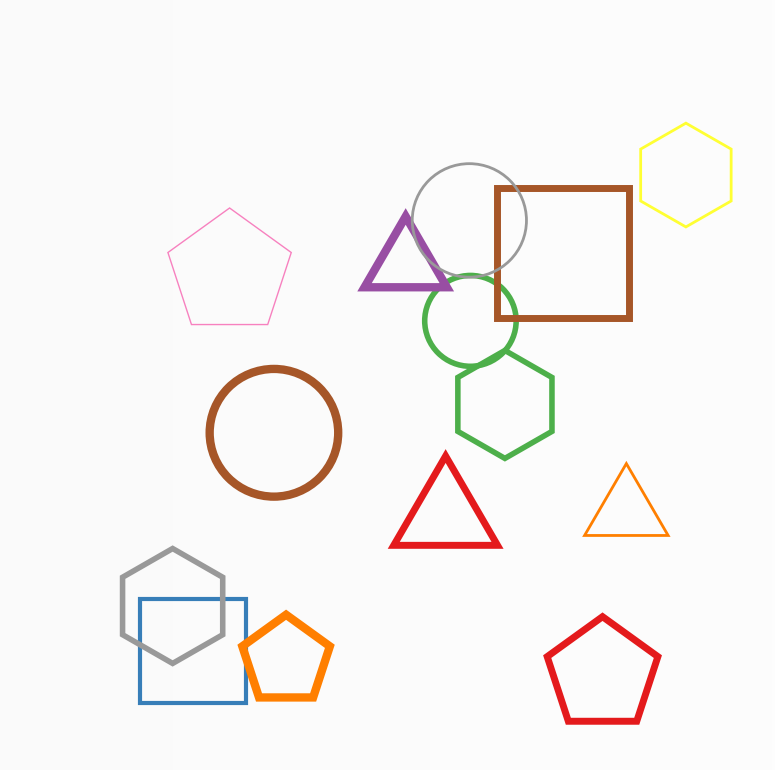[{"shape": "triangle", "thickness": 2.5, "radius": 0.39, "center": [0.575, 0.33]}, {"shape": "pentagon", "thickness": 2.5, "radius": 0.38, "center": [0.777, 0.124]}, {"shape": "square", "thickness": 1.5, "radius": 0.34, "center": [0.249, 0.155]}, {"shape": "circle", "thickness": 2, "radius": 0.29, "center": [0.607, 0.583]}, {"shape": "hexagon", "thickness": 2, "radius": 0.35, "center": [0.651, 0.475]}, {"shape": "triangle", "thickness": 3, "radius": 0.31, "center": [0.523, 0.658]}, {"shape": "triangle", "thickness": 1, "radius": 0.31, "center": [0.808, 0.336]}, {"shape": "pentagon", "thickness": 3, "radius": 0.3, "center": [0.369, 0.142]}, {"shape": "hexagon", "thickness": 1, "radius": 0.34, "center": [0.885, 0.773]}, {"shape": "circle", "thickness": 3, "radius": 0.41, "center": [0.353, 0.438]}, {"shape": "square", "thickness": 2.5, "radius": 0.42, "center": [0.726, 0.672]}, {"shape": "pentagon", "thickness": 0.5, "radius": 0.42, "center": [0.296, 0.646]}, {"shape": "hexagon", "thickness": 2, "radius": 0.37, "center": [0.223, 0.213]}, {"shape": "circle", "thickness": 1, "radius": 0.37, "center": [0.606, 0.714]}]